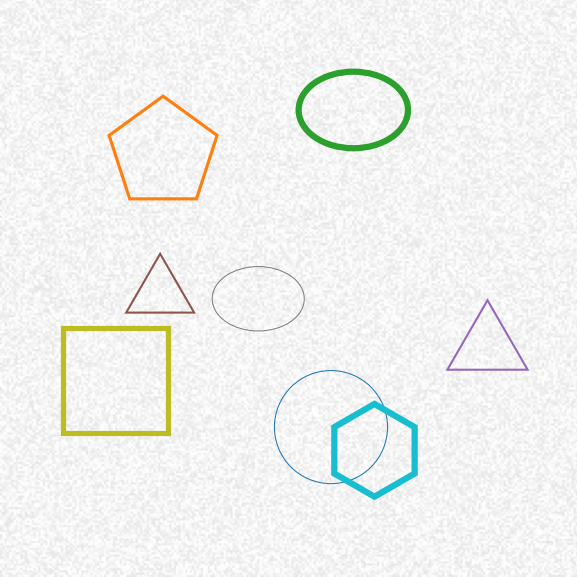[{"shape": "circle", "thickness": 0.5, "radius": 0.49, "center": [0.573, 0.26]}, {"shape": "pentagon", "thickness": 1.5, "radius": 0.49, "center": [0.282, 0.734]}, {"shape": "oval", "thickness": 3, "radius": 0.47, "center": [0.612, 0.809]}, {"shape": "triangle", "thickness": 1, "radius": 0.4, "center": [0.844, 0.399]}, {"shape": "triangle", "thickness": 1, "radius": 0.34, "center": [0.277, 0.492]}, {"shape": "oval", "thickness": 0.5, "radius": 0.4, "center": [0.447, 0.482]}, {"shape": "square", "thickness": 2.5, "radius": 0.45, "center": [0.2, 0.341]}, {"shape": "hexagon", "thickness": 3, "radius": 0.4, "center": [0.648, 0.219]}]